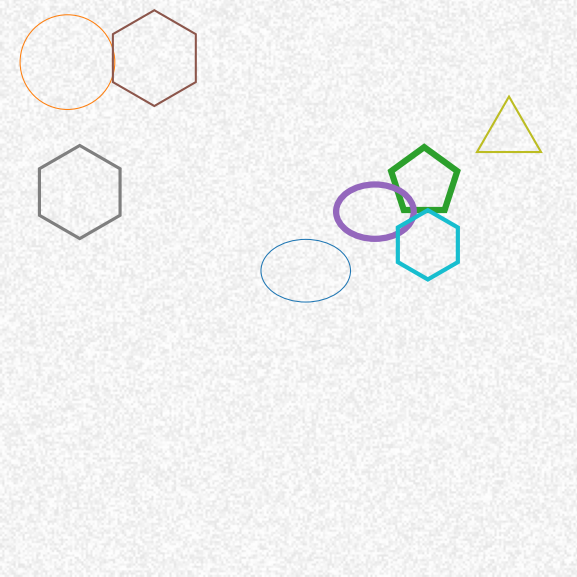[{"shape": "oval", "thickness": 0.5, "radius": 0.39, "center": [0.529, 0.53]}, {"shape": "circle", "thickness": 0.5, "radius": 0.41, "center": [0.117, 0.892]}, {"shape": "pentagon", "thickness": 3, "radius": 0.3, "center": [0.735, 0.684]}, {"shape": "oval", "thickness": 3, "radius": 0.34, "center": [0.649, 0.633]}, {"shape": "hexagon", "thickness": 1, "radius": 0.41, "center": [0.267, 0.898]}, {"shape": "hexagon", "thickness": 1.5, "radius": 0.4, "center": [0.138, 0.667]}, {"shape": "triangle", "thickness": 1, "radius": 0.32, "center": [0.881, 0.768]}, {"shape": "hexagon", "thickness": 2, "radius": 0.3, "center": [0.741, 0.575]}]